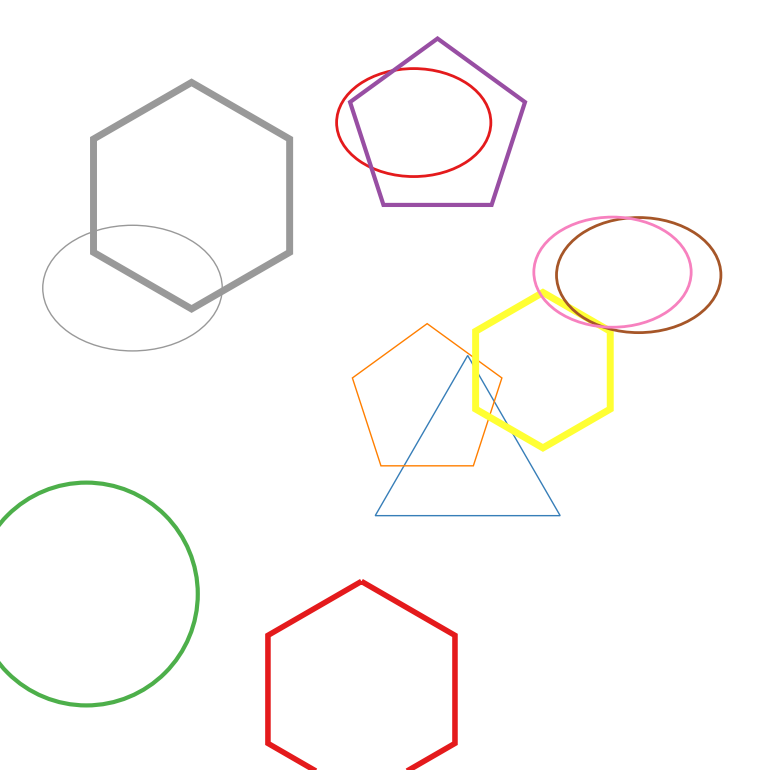[{"shape": "hexagon", "thickness": 2, "radius": 0.7, "center": [0.469, 0.105]}, {"shape": "oval", "thickness": 1, "radius": 0.5, "center": [0.537, 0.841]}, {"shape": "triangle", "thickness": 0.5, "radius": 0.69, "center": [0.607, 0.4]}, {"shape": "circle", "thickness": 1.5, "radius": 0.72, "center": [0.112, 0.229]}, {"shape": "pentagon", "thickness": 1.5, "radius": 0.6, "center": [0.568, 0.83]}, {"shape": "pentagon", "thickness": 0.5, "radius": 0.51, "center": [0.555, 0.478]}, {"shape": "hexagon", "thickness": 2.5, "radius": 0.5, "center": [0.705, 0.519]}, {"shape": "oval", "thickness": 1, "radius": 0.53, "center": [0.829, 0.643]}, {"shape": "oval", "thickness": 1, "radius": 0.51, "center": [0.795, 0.647]}, {"shape": "oval", "thickness": 0.5, "radius": 0.58, "center": [0.172, 0.626]}, {"shape": "hexagon", "thickness": 2.5, "radius": 0.74, "center": [0.249, 0.746]}]